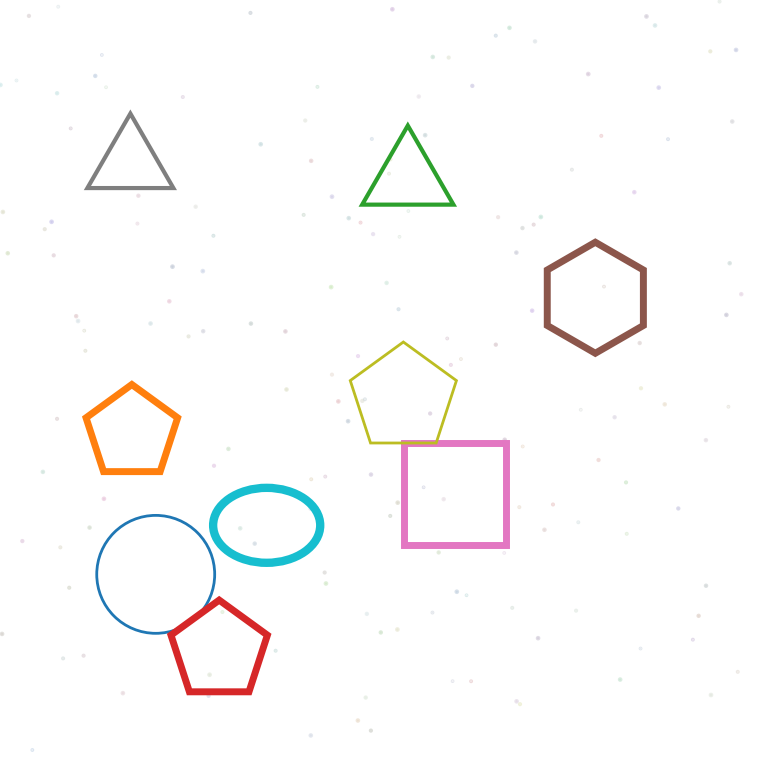[{"shape": "circle", "thickness": 1, "radius": 0.38, "center": [0.202, 0.254]}, {"shape": "pentagon", "thickness": 2.5, "radius": 0.31, "center": [0.171, 0.438]}, {"shape": "triangle", "thickness": 1.5, "radius": 0.34, "center": [0.53, 0.768]}, {"shape": "pentagon", "thickness": 2.5, "radius": 0.33, "center": [0.285, 0.155]}, {"shape": "hexagon", "thickness": 2.5, "radius": 0.36, "center": [0.773, 0.613]}, {"shape": "square", "thickness": 2.5, "radius": 0.33, "center": [0.591, 0.358]}, {"shape": "triangle", "thickness": 1.5, "radius": 0.32, "center": [0.169, 0.788]}, {"shape": "pentagon", "thickness": 1, "radius": 0.36, "center": [0.524, 0.483]}, {"shape": "oval", "thickness": 3, "radius": 0.35, "center": [0.346, 0.318]}]